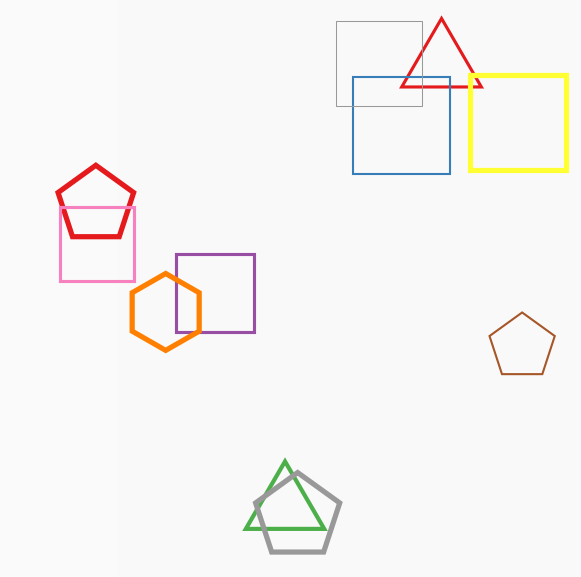[{"shape": "triangle", "thickness": 1.5, "radius": 0.4, "center": [0.76, 0.888]}, {"shape": "pentagon", "thickness": 2.5, "radius": 0.34, "center": [0.165, 0.645]}, {"shape": "square", "thickness": 1, "radius": 0.42, "center": [0.691, 0.781]}, {"shape": "triangle", "thickness": 2, "radius": 0.39, "center": [0.49, 0.122]}, {"shape": "square", "thickness": 1.5, "radius": 0.34, "center": [0.37, 0.491]}, {"shape": "hexagon", "thickness": 2.5, "radius": 0.33, "center": [0.285, 0.459]}, {"shape": "square", "thickness": 2.5, "radius": 0.41, "center": [0.891, 0.787]}, {"shape": "pentagon", "thickness": 1, "radius": 0.3, "center": [0.898, 0.399]}, {"shape": "square", "thickness": 1.5, "radius": 0.32, "center": [0.167, 0.577]}, {"shape": "pentagon", "thickness": 2.5, "radius": 0.38, "center": [0.512, 0.105]}, {"shape": "square", "thickness": 0.5, "radius": 0.37, "center": [0.653, 0.889]}]